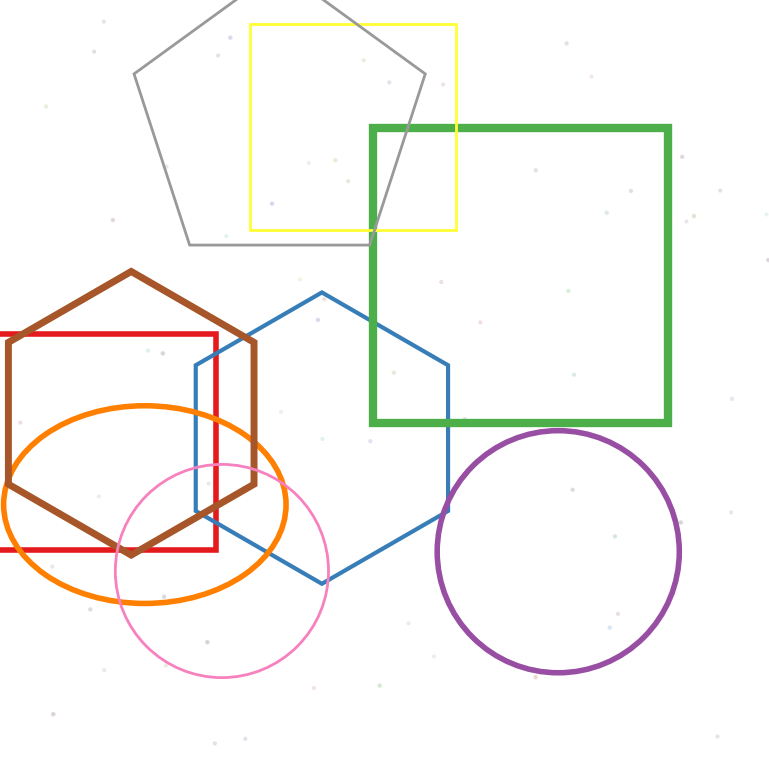[{"shape": "square", "thickness": 2, "radius": 0.7, "center": [0.139, 0.426]}, {"shape": "hexagon", "thickness": 1.5, "radius": 0.95, "center": [0.418, 0.431]}, {"shape": "square", "thickness": 3, "radius": 0.96, "center": [0.676, 0.642]}, {"shape": "circle", "thickness": 2, "radius": 0.79, "center": [0.725, 0.283]}, {"shape": "oval", "thickness": 2, "radius": 0.92, "center": [0.188, 0.345]}, {"shape": "square", "thickness": 1, "radius": 0.67, "center": [0.458, 0.834]}, {"shape": "hexagon", "thickness": 2.5, "radius": 0.92, "center": [0.17, 0.463]}, {"shape": "circle", "thickness": 1, "radius": 0.69, "center": [0.288, 0.258]}, {"shape": "pentagon", "thickness": 1, "radius": 0.99, "center": [0.363, 0.843]}]